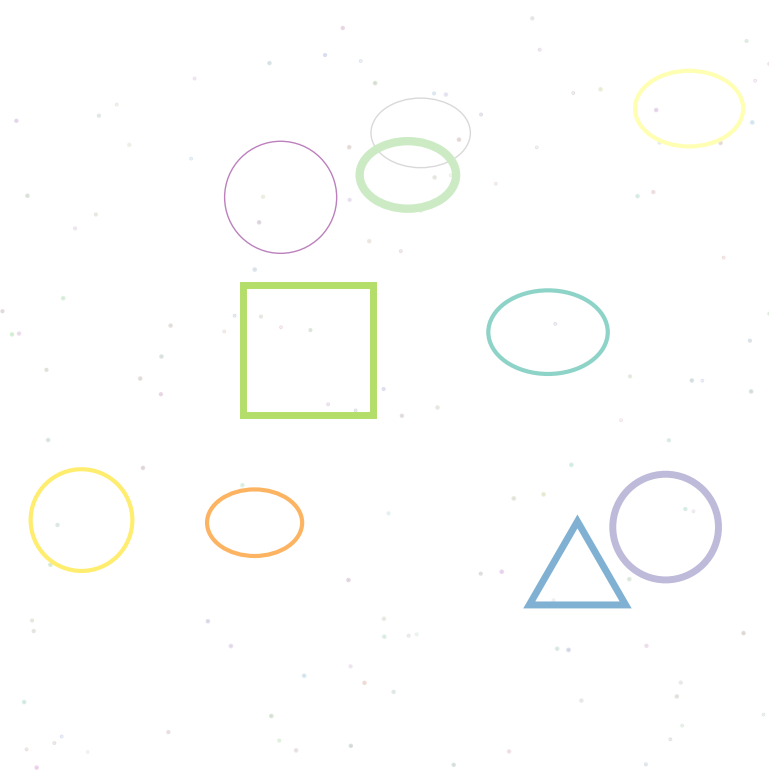[{"shape": "oval", "thickness": 1.5, "radius": 0.39, "center": [0.712, 0.569]}, {"shape": "oval", "thickness": 1.5, "radius": 0.35, "center": [0.895, 0.859]}, {"shape": "circle", "thickness": 2.5, "radius": 0.34, "center": [0.864, 0.315]}, {"shape": "triangle", "thickness": 2.5, "radius": 0.36, "center": [0.75, 0.251]}, {"shape": "oval", "thickness": 1.5, "radius": 0.31, "center": [0.331, 0.321]}, {"shape": "square", "thickness": 2.5, "radius": 0.42, "center": [0.401, 0.546]}, {"shape": "oval", "thickness": 0.5, "radius": 0.32, "center": [0.546, 0.827]}, {"shape": "circle", "thickness": 0.5, "radius": 0.36, "center": [0.364, 0.744]}, {"shape": "oval", "thickness": 3, "radius": 0.31, "center": [0.53, 0.773]}, {"shape": "circle", "thickness": 1.5, "radius": 0.33, "center": [0.106, 0.325]}]